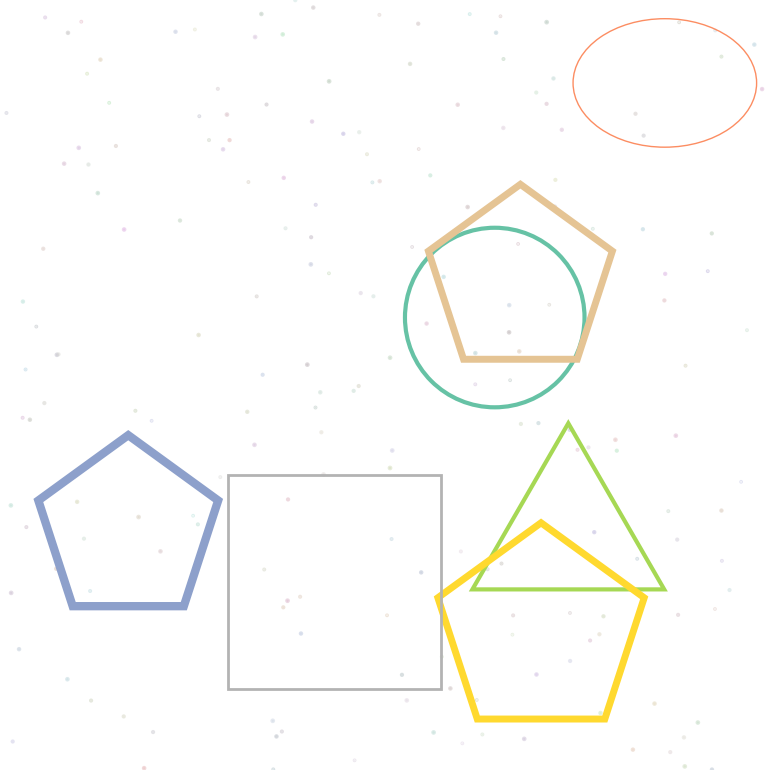[{"shape": "circle", "thickness": 1.5, "radius": 0.58, "center": [0.643, 0.588]}, {"shape": "oval", "thickness": 0.5, "radius": 0.6, "center": [0.863, 0.892]}, {"shape": "pentagon", "thickness": 3, "radius": 0.61, "center": [0.167, 0.312]}, {"shape": "triangle", "thickness": 1.5, "radius": 0.72, "center": [0.738, 0.306]}, {"shape": "pentagon", "thickness": 2.5, "radius": 0.7, "center": [0.703, 0.18]}, {"shape": "pentagon", "thickness": 2.5, "radius": 0.63, "center": [0.676, 0.635]}, {"shape": "square", "thickness": 1, "radius": 0.69, "center": [0.435, 0.244]}]